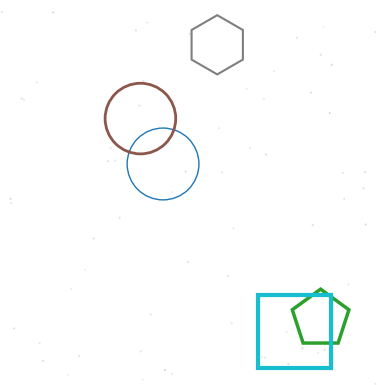[{"shape": "circle", "thickness": 1, "radius": 0.47, "center": [0.423, 0.574]}, {"shape": "pentagon", "thickness": 2.5, "radius": 0.39, "center": [0.833, 0.172]}, {"shape": "circle", "thickness": 2, "radius": 0.46, "center": [0.365, 0.692]}, {"shape": "hexagon", "thickness": 1.5, "radius": 0.38, "center": [0.564, 0.884]}, {"shape": "square", "thickness": 3, "radius": 0.47, "center": [0.765, 0.14]}]